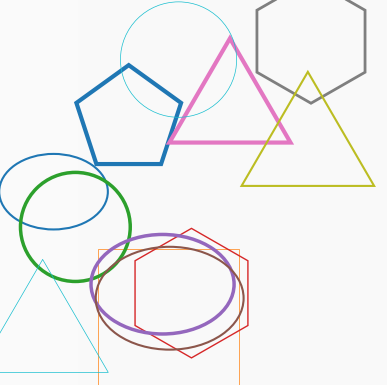[{"shape": "pentagon", "thickness": 3, "radius": 0.71, "center": [0.332, 0.689]}, {"shape": "oval", "thickness": 1.5, "radius": 0.7, "center": [0.138, 0.502]}, {"shape": "square", "thickness": 0.5, "radius": 0.91, "center": [0.435, 0.172]}, {"shape": "circle", "thickness": 2.5, "radius": 0.71, "center": [0.194, 0.411]}, {"shape": "hexagon", "thickness": 1, "radius": 0.84, "center": [0.494, 0.239]}, {"shape": "oval", "thickness": 2.5, "radius": 0.92, "center": [0.419, 0.262]}, {"shape": "oval", "thickness": 1.5, "radius": 0.95, "center": [0.438, 0.225]}, {"shape": "triangle", "thickness": 3, "radius": 0.9, "center": [0.593, 0.72]}, {"shape": "hexagon", "thickness": 2, "radius": 0.81, "center": [0.803, 0.893]}, {"shape": "triangle", "thickness": 1.5, "radius": 0.99, "center": [0.794, 0.616]}, {"shape": "circle", "thickness": 0.5, "radius": 0.75, "center": [0.461, 0.845]}, {"shape": "triangle", "thickness": 0.5, "radius": 0.98, "center": [0.11, 0.13]}]